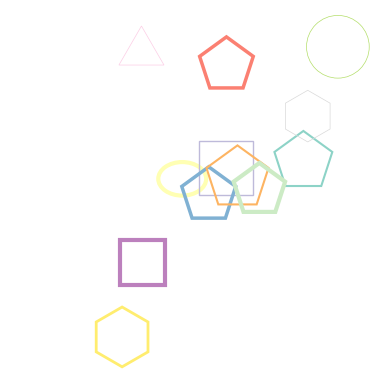[{"shape": "pentagon", "thickness": 1.5, "radius": 0.4, "center": [0.788, 0.581]}, {"shape": "oval", "thickness": 3, "radius": 0.31, "center": [0.473, 0.536]}, {"shape": "square", "thickness": 1, "radius": 0.35, "center": [0.586, 0.564]}, {"shape": "pentagon", "thickness": 2.5, "radius": 0.37, "center": [0.588, 0.831]}, {"shape": "pentagon", "thickness": 2.5, "radius": 0.37, "center": [0.542, 0.493]}, {"shape": "pentagon", "thickness": 1.5, "radius": 0.42, "center": [0.617, 0.538]}, {"shape": "circle", "thickness": 0.5, "radius": 0.41, "center": [0.878, 0.879]}, {"shape": "triangle", "thickness": 0.5, "radius": 0.34, "center": [0.367, 0.865]}, {"shape": "hexagon", "thickness": 0.5, "radius": 0.34, "center": [0.799, 0.698]}, {"shape": "square", "thickness": 3, "radius": 0.29, "center": [0.37, 0.317]}, {"shape": "pentagon", "thickness": 3, "radius": 0.35, "center": [0.674, 0.506]}, {"shape": "hexagon", "thickness": 2, "radius": 0.39, "center": [0.317, 0.125]}]